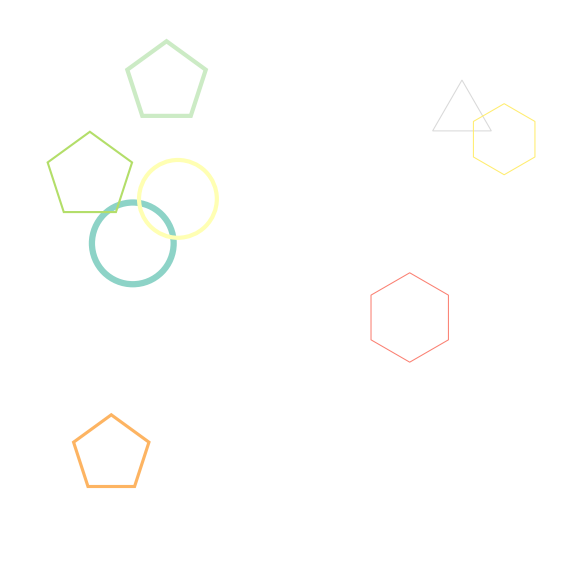[{"shape": "circle", "thickness": 3, "radius": 0.35, "center": [0.23, 0.578]}, {"shape": "circle", "thickness": 2, "radius": 0.34, "center": [0.308, 0.655]}, {"shape": "hexagon", "thickness": 0.5, "radius": 0.39, "center": [0.709, 0.449]}, {"shape": "pentagon", "thickness": 1.5, "radius": 0.34, "center": [0.193, 0.212]}, {"shape": "pentagon", "thickness": 1, "radius": 0.38, "center": [0.156, 0.694]}, {"shape": "triangle", "thickness": 0.5, "radius": 0.29, "center": [0.8, 0.802]}, {"shape": "pentagon", "thickness": 2, "radius": 0.36, "center": [0.288, 0.856]}, {"shape": "hexagon", "thickness": 0.5, "radius": 0.31, "center": [0.873, 0.758]}]